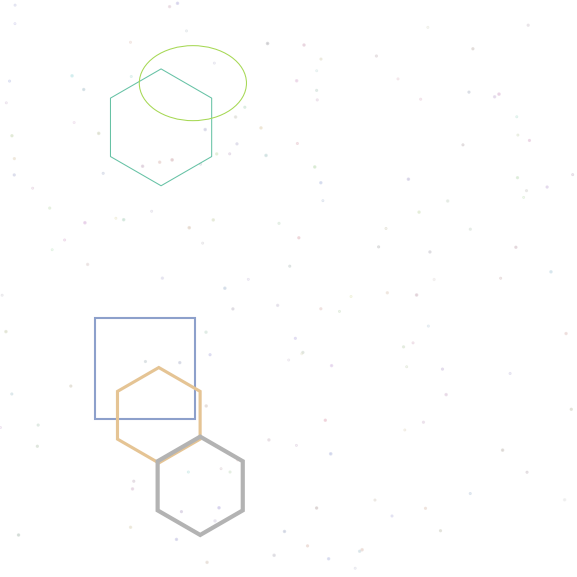[{"shape": "hexagon", "thickness": 0.5, "radius": 0.51, "center": [0.279, 0.779]}, {"shape": "square", "thickness": 1, "radius": 0.43, "center": [0.252, 0.361]}, {"shape": "oval", "thickness": 0.5, "radius": 0.46, "center": [0.334, 0.855]}, {"shape": "hexagon", "thickness": 1.5, "radius": 0.41, "center": [0.275, 0.28]}, {"shape": "hexagon", "thickness": 2, "radius": 0.43, "center": [0.347, 0.158]}]